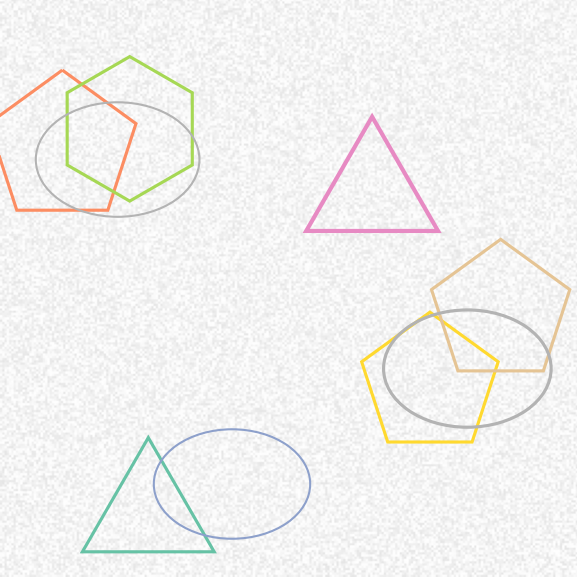[{"shape": "triangle", "thickness": 1.5, "radius": 0.66, "center": [0.257, 0.11]}, {"shape": "pentagon", "thickness": 1.5, "radius": 0.67, "center": [0.108, 0.744]}, {"shape": "oval", "thickness": 1, "radius": 0.68, "center": [0.402, 0.161]}, {"shape": "triangle", "thickness": 2, "radius": 0.66, "center": [0.644, 0.665]}, {"shape": "hexagon", "thickness": 1.5, "radius": 0.63, "center": [0.225, 0.776]}, {"shape": "pentagon", "thickness": 1.5, "radius": 0.62, "center": [0.744, 0.334]}, {"shape": "pentagon", "thickness": 1.5, "radius": 0.63, "center": [0.867, 0.459]}, {"shape": "oval", "thickness": 1, "radius": 0.71, "center": [0.204, 0.723]}, {"shape": "oval", "thickness": 1.5, "radius": 0.73, "center": [0.809, 0.361]}]